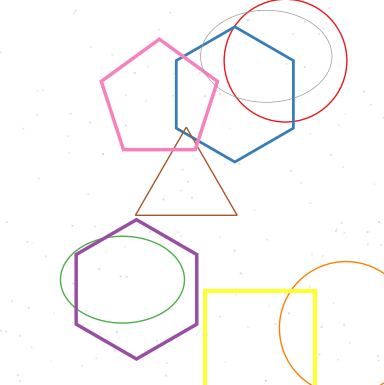[{"shape": "circle", "thickness": 1, "radius": 0.8, "center": [0.742, 0.842]}, {"shape": "hexagon", "thickness": 2, "radius": 0.88, "center": [0.61, 0.755]}, {"shape": "oval", "thickness": 1, "radius": 0.81, "center": [0.318, 0.274]}, {"shape": "hexagon", "thickness": 2.5, "radius": 0.9, "center": [0.354, 0.248]}, {"shape": "circle", "thickness": 1, "radius": 0.86, "center": [0.899, 0.148]}, {"shape": "square", "thickness": 3, "radius": 0.72, "center": [0.676, 0.101]}, {"shape": "triangle", "thickness": 1, "radius": 0.76, "center": [0.484, 0.517]}, {"shape": "pentagon", "thickness": 2.5, "radius": 0.79, "center": [0.414, 0.74]}, {"shape": "oval", "thickness": 0.5, "radius": 0.85, "center": [0.692, 0.854]}]